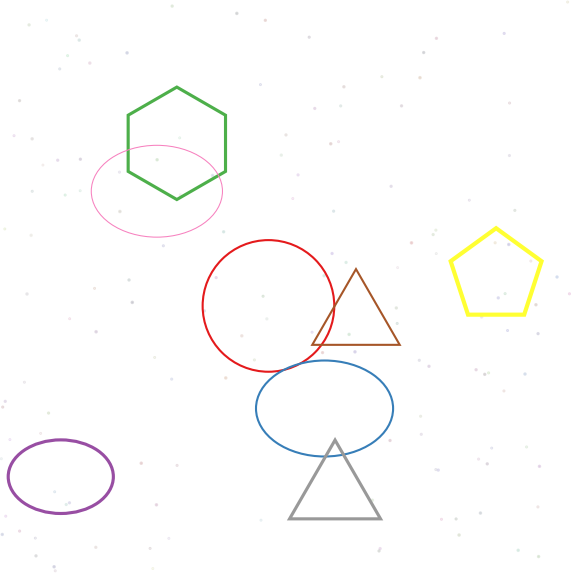[{"shape": "circle", "thickness": 1, "radius": 0.57, "center": [0.465, 0.469]}, {"shape": "oval", "thickness": 1, "radius": 0.59, "center": [0.562, 0.292]}, {"shape": "hexagon", "thickness": 1.5, "radius": 0.49, "center": [0.306, 0.751]}, {"shape": "oval", "thickness": 1.5, "radius": 0.46, "center": [0.105, 0.174]}, {"shape": "pentagon", "thickness": 2, "radius": 0.41, "center": [0.859, 0.521]}, {"shape": "triangle", "thickness": 1, "radius": 0.44, "center": [0.616, 0.446]}, {"shape": "oval", "thickness": 0.5, "radius": 0.57, "center": [0.272, 0.668]}, {"shape": "triangle", "thickness": 1.5, "radius": 0.45, "center": [0.58, 0.146]}]